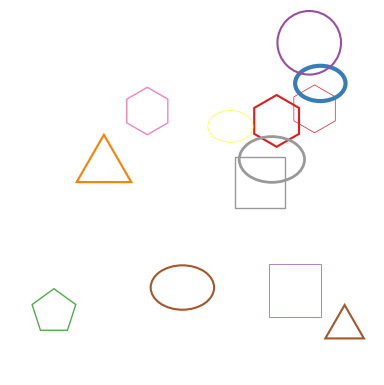[{"shape": "hexagon", "thickness": 1.5, "radius": 0.34, "center": [0.718, 0.686]}, {"shape": "hexagon", "thickness": 0.5, "radius": 0.31, "center": [0.817, 0.717]}, {"shape": "oval", "thickness": 3, "radius": 0.33, "center": [0.832, 0.783]}, {"shape": "pentagon", "thickness": 1, "radius": 0.3, "center": [0.14, 0.19]}, {"shape": "circle", "thickness": 1.5, "radius": 0.41, "center": [0.803, 0.889]}, {"shape": "square", "thickness": 0.5, "radius": 0.34, "center": [0.766, 0.245]}, {"shape": "triangle", "thickness": 1.5, "radius": 0.41, "center": [0.27, 0.568]}, {"shape": "oval", "thickness": 0.5, "radius": 0.29, "center": [0.599, 0.672]}, {"shape": "oval", "thickness": 1.5, "radius": 0.41, "center": [0.474, 0.253]}, {"shape": "triangle", "thickness": 1.5, "radius": 0.29, "center": [0.895, 0.15]}, {"shape": "hexagon", "thickness": 1, "radius": 0.31, "center": [0.383, 0.712]}, {"shape": "square", "thickness": 1, "radius": 0.33, "center": [0.675, 0.526]}, {"shape": "oval", "thickness": 2, "radius": 0.42, "center": [0.706, 0.586]}]